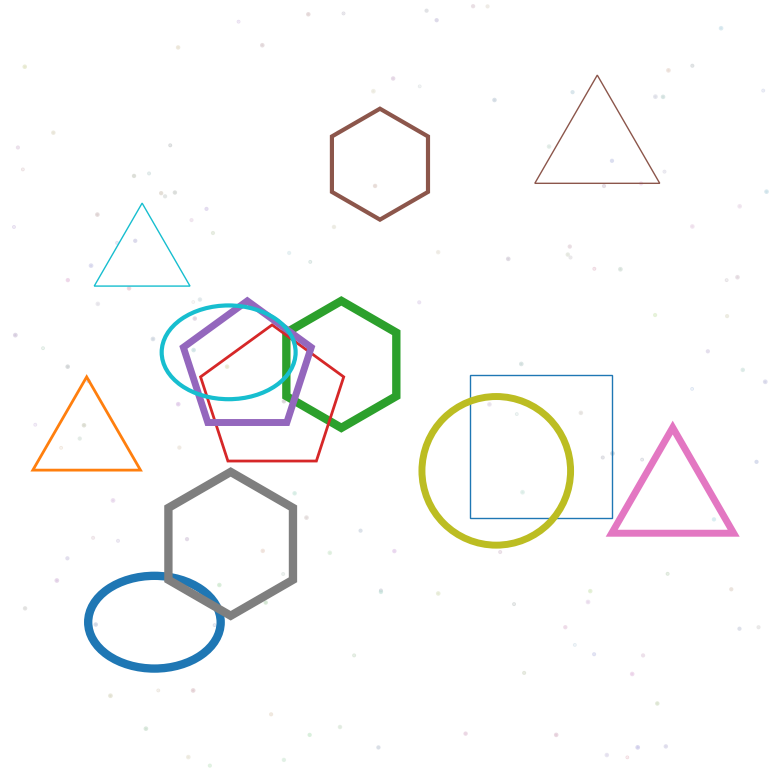[{"shape": "oval", "thickness": 3, "radius": 0.43, "center": [0.201, 0.192]}, {"shape": "square", "thickness": 0.5, "radius": 0.46, "center": [0.702, 0.42]}, {"shape": "triangle", "thickness": 1, "radius": 0.4, "center": [0.113, 0.43]}, {"shape": "hexagon", "thickness": 3, "radius": 0.41, "center": [0.443, 0.527]}, {"shape": "pentagon", "thickness": 1, "radius": 0.49, "center": [0.353, 0.48]}, {"shape": "pentagon", "thickness": 2.5, "radius": 0.44, "center": [0.321, 0.522]}, {"shape": "hexagon", "thickness": 1.5, "radius": 0.36, "center": [0.493, 0.787]}, {"shape": "triangle", "thickness": 0.5, "radius": 0.47, "center": [0.776, 0.809]}, {"shape": "triangle", "thickness": 2.5, "radius": 0.46, "center": [0.874, 0.353]}, {"shape": "hexagon", "thickness": 3, "radius": 0.47, "center": [0.3, 0.294]}, {"shape": "circle", "thickness": 2.5, "radius": 0.48, "center": [0.644, 0.389]}, {"shape": "triangle", "thickness": 0.5, "radius": 0.36, "center": [0.185, 0.664]}, {"shape": "oval", "thickness": 1.5, "radius": 0.43, "center": [0.297, 0.542]}]